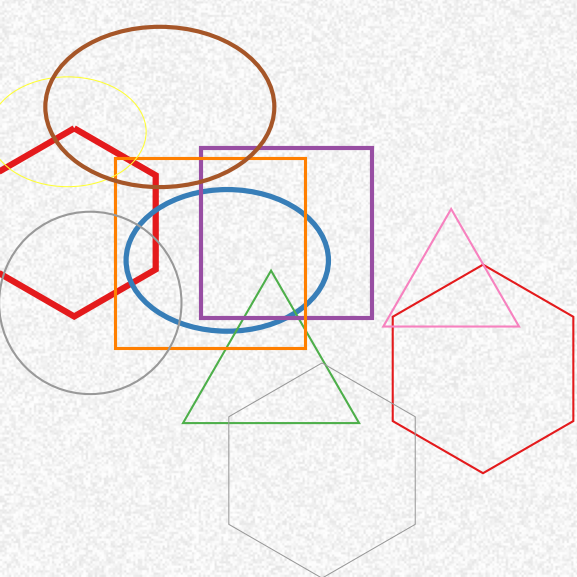[{"shape": "hexagon", "thickness": 1, "radius": 0.9, "center": [0.836, 0.36]}, {"shape": "hexagon", "thickness": 3, "radius": 0.81, "center": [0.129, 0.614]}, {"shape": "oval", "thickness": 2.5, "radius": 0.88, "center": [0.394, 0.548]}, {"shape": "triangle", "thickness": 1, "radius": 0.88, "center": [0.469, 0.355]}, {"shape": "square", "thickness": 2, "radius": 0.74, "center": [0.496, 0.596]}, {"shape": "square", "thickness": 1.5, "radius": 0.82, "center": [0.363, 0.561]}, {"shape": "oval", "thickness": 0.5, "radius": 0.68, "center": [0.117, 0.771]}, {"shape": "oval", "thickness": 2, "radius": 0.99, "center": [0.277, 0.814]}, {"shape": "triangle", "thickness": 1, "radius": 0.68, "center": [0.781, 0.502]}, {"shape": "hexagon", "thickness": 0.5, "radius": 0.93, "center": [0.558, 0.184]}, {"shape": "circle", "thickness": 1, "radius": 0.79, "center": [0.156, 0.475]}]